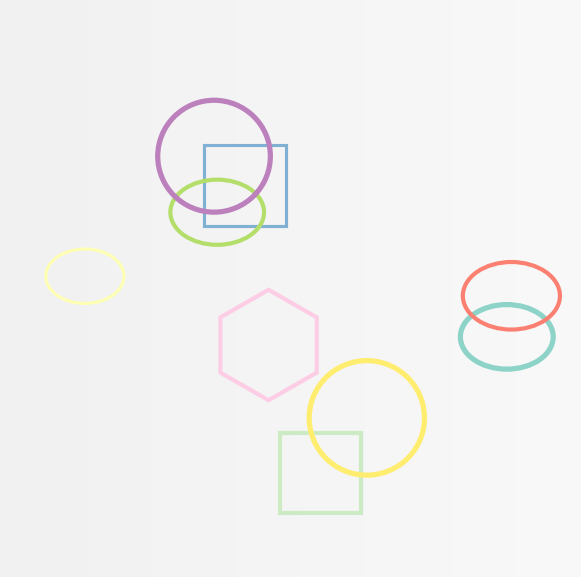[{"shape": "oval", "thickness": 2.5, "radius": 0.4, "center": [0.872, 0.416]}, {"shape": "oval", "thickness": 1.5, "radius": 0.34, "center": [0.146, 0.521]}, {"shape": "oval", "thickness": 2, "radius": 0.42, "center": [0.88, 0.487]}, {"shape": "square", "thickness": 1.5, "radius": 0.35, "center": [0.421, 0.678]}, {"shape": "oval", "thickness": 2, "radius": 0.4, "center": [0.374, 0.632]}, {"shape": "hexagon", "thickness": 2, "radius": 0.48, "center": [0.462, 0.402]}, {"shape": "circle", "thickness": 2.5, "radius": 0.48, "center": [0.368, 0.729]}, {"shape": "square", "thickness": 2, "radius": 0.35, "center": [0.551, 0.18]}, {"shape": "circle", "thickness": 2.5, "radius": 0.5, "center": [0.631, 0.275]}]